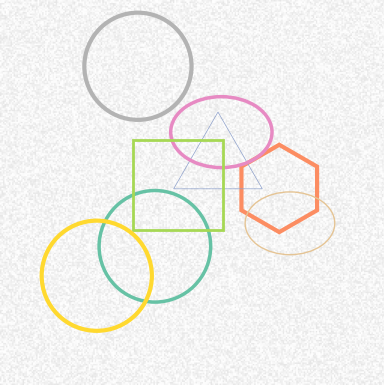[{"shape": "circle", "thickness": 2.5, "radius": 0.72, "center": [0.402, 0.36]}, {"shape": "hexagon", "thickness": 3, "radius": 0.57, "center": [0.725, 0.511]}, {"shape": "triangle", "thickness": 0.5, "radius": 0.66, "center": [0.566, 0.576]}, {"shape": "oval", "thickness": 2.5, "radius": 0.66, "center": [0.575, 0.657]}, {"shape": "square", "thickness": 2, "radius": 0.59, "center": [0.463, 0.52]}, {"shape": "circle", "thickness": 3, "radius": 0.72, "center": [0.251, 0.284]}, {"shape": "oval", "thickness": 1, "radius": 0.58, "center": [0.753, 0.42]}, {"shape": "circle", "thickness": 3, "radius": 0.7, "center": [0.358, 0.828]}]